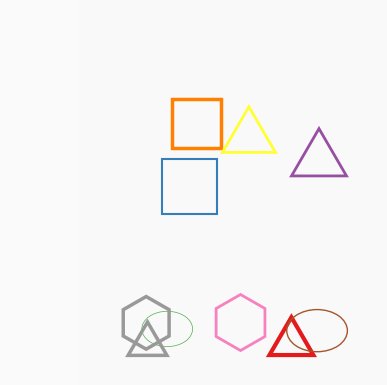[{"shape": "triangle", "thickness": 3, "radius": 0.33, "center": [0.752, 0.111]}, {"shape": "square", "thickness": 1.5, "radius": 0.36, "center": [0.489, 0.515]}, {"shape": "oval", "thickness": 0.5, "radius": 0.33, "center": [0.432, 0.146]}, {"shape": "triangle", "thickness": 2, "radius": 0.41, "center": [0.823, 0.584]}, {"shape": "square", "thickness": 2.5, "radius": 0.32, "center": [0.506, 0.679]}, {"shape": "triangle", "thickness": 2, "radius": 0.39, "center": [0.642, 0.644]}, {"shape": "oval", "thickness": 1, "radius": 0.39, "center": [0.818, 0.141]}, {"shape": "hexagon", "thickness": 2, "radius": 0.36, "center": [0.621, 0.162]}, {"shape": "triangle", "thickness": 2.5, "radius": 0.29, "center": [0.381, 0.106]}, {"shape": "hexagon", "thickness": 2.5, "radius": 0.34, "center": [0.377, 0.161]}]